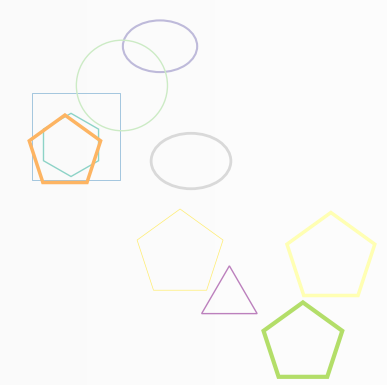[{"shape": "hexagon", "thickness": 1, "radius": 0.41, "center": [0.183, 0.624]}, {"shape": "pentagon", "thickness": 2.5, "radius": 0.6, "center": [0.854, 0.329]}, {"shape": "oval", "thickness": 1.5, "radius": 0.48, "center": [0.413, 0.88]}, {"shape": "square", "thickness": 0.5, "radius": 0.57, "center": [0.195, 0.646]}, {"shape": "pentagon", "thickness": 2.5, "radius": 0.48, "center": [0.168, 0.604]}, {"shape": "pentagon", "thickness": 3, "radius": 0.53, "center": [0.782, 0.108]}, {"shape": "oval", "thickness": 2, "radius": 0.51, "center": [0.493, 0.582]}, {"shape": "triangle", "thickness": 1, "radius": 0.41, "center": [0.592, 0.227]}, {"shape": "circle", "thickness": 1, "radius": 0.59, "center": [0.315, 0.778]}, {"shape": "pentagon", "thickness": 0.5, "radius": 0.58, "center": [0.465, 0.341]}]